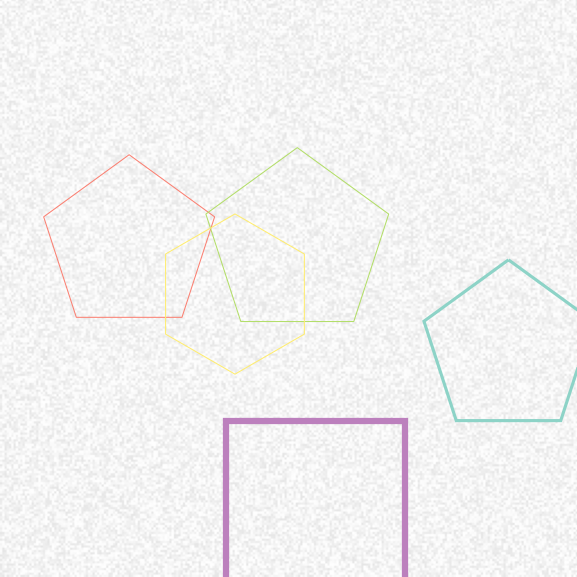[{"shape": "pentagon", "thickness": 1.5, "radius": 0.77, "center": [0.881, 0.395]}, {"shape": "pentagon", "thickness": 0.5, "radius": 0.78, "center": [0.224, 0.576]}, {"shape": "pentagon", "thickness": 0.5, "radius": 0.83, "center": [0.515, 0.577]}, {"shape": "square", "thickness": 3, "radius": 0.78, "center": [0.546, 0.115]}, {"shape": "hexagon", "thickness": 0.5, "radius": 0.69, "center": [0.407, 0.49]}]